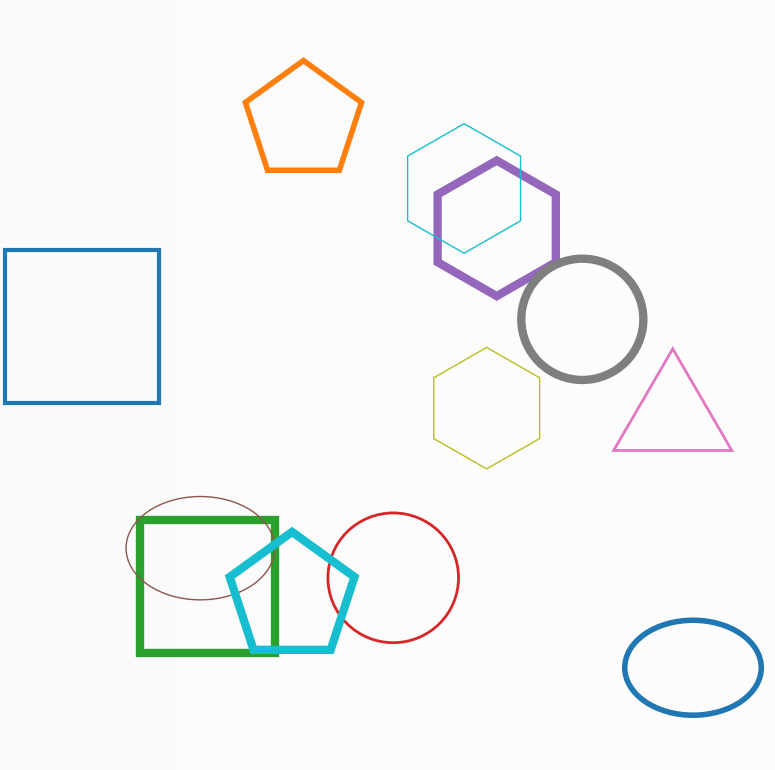[{"shape": "square", "thickness": 1.5, "radius": 0.5, "center": [0.106, 0.576]}, {"shape": "oval", "thickness": 2, "radius": 0.44, "center": [0.894, 0.133]}, {"shape": "pentagon", "thickness": 2, "radius": 0.39, "center": [0.392, 0.843]}, {"shape": "square", "thickness": 3, "radius": 0.43, "center": [0.268, 0.238]}, {"shape": "circle", "thickness": 1, "radius": 0.42, "center": [0.507, 0.25]}, {"shape": "hexagon", "thickness": 3, "radius": 0.44, "center": [0.641, 0.703]}, {"shape": "oval", "thickness": 0.5, "radius": 0.48, "center": [0.259, 0.288]}, {"shape": "triangle", "thickness": 1, "radius": 0.44, "center": [0.868, 0.459]}, {"shape": "circle", "thickness": 3, "radius": 0.39, "center": [0.751, 0.585]}, {"shape": "hexagon", "thickness": 0.5, "radius": 0.39, "center": [0.628, 0.47]}, {"shape": "hexagon", "thickness": 0.5, "radius": 0.42, "center": [0.599, 0.755]}, {"shape": "pentagon", "thickness": 3, "radius": 0.42, "center": [0.377, 0.225]}]